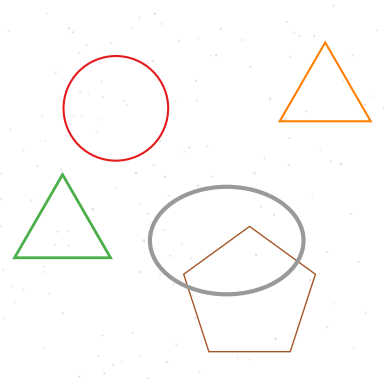[{"shape": "circle", "thickness": 1.5, "radius": 0.68, "center": [0.301, 0.719]}, {"shape": "triangle", "thickness": 2, "radius": 0.72, "center": [0.162, 0.403]}, {"shape": "triangle", "thickness": 1.5, "radius": 0.68, "center": [0.845, 0.753]}, {"shape": "pentagon", "thickness": 1, "radius": 0.9, "center": [0.648, 0.232]}, {"shape": "oval", "thickness": 3, "radius": 1.0, "center": [0.589, 0.375]}]